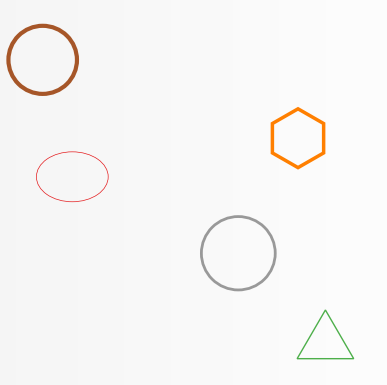[{"shape": "oval", "thickness": 0.5, "radius": 0.46, "center": [0.187, 0.541]}, {"shape": "triangle", "thickness": 1, "radius": 0.42, "center": [0.84, 0.111]}, {"shape": "hexagon", "thickness": 2.5, "radius": 0.38, "center": [0.769, 0.641]}, {"shape": "circle", "thickness": 3, "radius": 0.44, "center": [0.11, 0.845]}, {"shape": "circle", "thickness": 2, "radius": 0.48, "center": [0.615, 0.342]}]